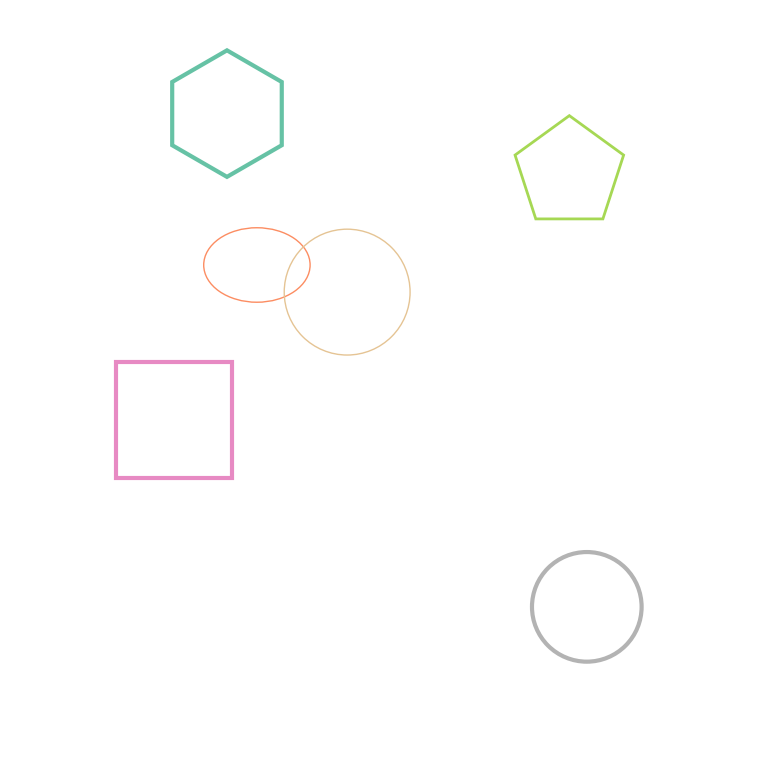[{"shape": "hexagon", "thickness": 1.5, "radius": 0.41, "center": [0.295, 0.852]}, {"shape": "oval", "thickness": 0.5, "radius": 0.35, "center": [0.334, 0.656]}, {"shape": "square", "thickness": 1.5, "radius": 0.38, "center": [0.226, 0.455]}, {"shape": "pentagon", "thickness": 1, "radius": 0.37, "center": [0.739, 0.776]}, {"shape": "circle", "thickness": 0.5, "radius": 0.41, "center": [0.451, 0.621]}, {"shape": "circle", "thickness": 1.5, "radius": 0.36, "center": [0.762, 0.212]}]